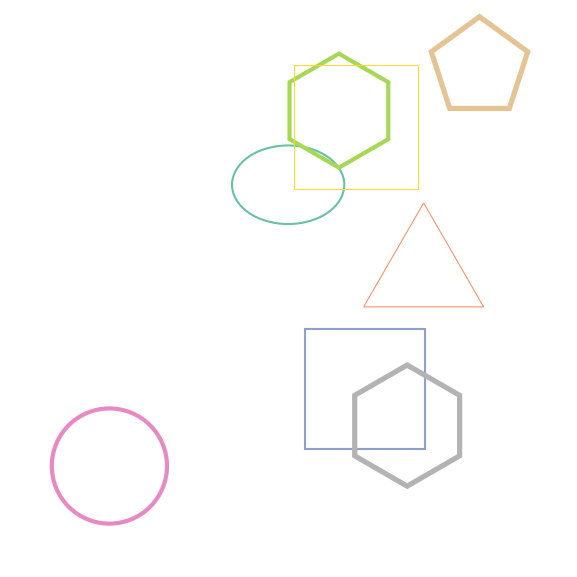[{"shape": "oval", "thickness": 1, "radius": 0.49, "center": [0.499, 0.679]}, {"shape": "triangle", "thickness": 0.5, "radius": 0.6, "center": [0.734, 0.528]}, {"shape": "square", "thickness": 1, "radius": 0.52, "center": [0.633, 0.325]}, {"shape": "circle", "thickness": 2, "radius": 0.5, "center": [0.189, 0.192]}, {"shape": "hexagon", "thickness": 2, "radius": 0.49, "center": [0.587, 0.808]}, {"shape": "square", "thickness": 0.5, "radius": 0.54, "center": [0.617, 0.779]}, {"shape": "pentagon", "thickness": 2.5, "radius": 0.44, "center": [0.83, 0.882]}, {"shape": "hexagon", "thickness": 2.5, "radius": 0.52, "center": [0.705, 0.262]}]